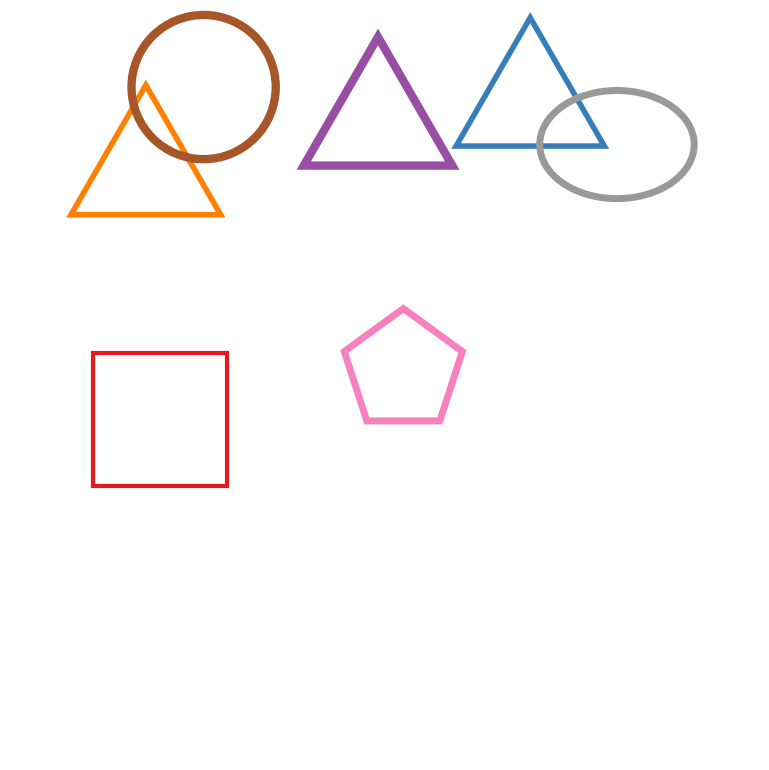[{"shape": "square", "thickness": 1.5, "radius": 0.43, "center": [0.208, 0.455]}, {"shape": "triangle", "thickness": 2, "radius": 0.56, "center": [0.689, 0.866]}, {"shape": "triangle", "thickness": 3, "radius": 0.56, "center": [0.491, 0.841]}, {"shape": "triangle", "thickness": 2, "radius": 0.56, "center": [0.189, 0.777]}, {"shape": "circle", "thickness": 3, "radius": 0.47, "center": [0.264, 0.887]}, {"shape": "pentagon", "thickness": 2.5, "radius": 0.4, "center": [0.524, 0.519]}, {"shape": "oval", "thickness": 2.5, "radius": 0.5, "center": [0.801, 0.812]}]